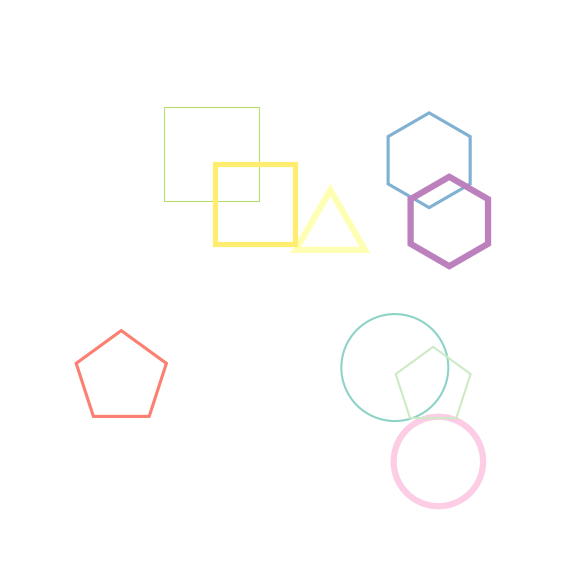[{"shape": "circle", "thickness": 1, "radius": 0.46, "center": [0.684, 0.363]}, {"shape": "triangle", "thickness": 3, "radius": 0.34, "center": [0.572, 0.601]}, {"shape": "pentagon", "thickness": 1.5, "radius": 0.41, "center": [0.21, 0.345]}, {"shape": "hexagon", "thickness": 1.5, "radius": 0.41, "center": [0.743, 0.722]}, {"shape": "square", "thickness": 0.5, "radius": 0.41, "center": [0.366, 0.733]}, {"shape": "circle", "thickness": 3, "radius": 0.39, "center": [0.759, 0.2]}, {"shape": "hexagon", "thickness": 3, "radius": 0.39, "center": [0.778, 0.616]}, {"shape": "pentagon", "thickness": 1, "radius": 0.34, "center": [0.75, 0.33]}, {"shape": "square", "thickness": 2.5, "radius": 0.35, "center": [0.441, 0.646]}]